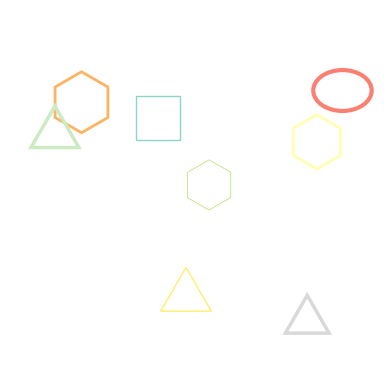[{"shape": "square", "thickness": 1, "radius": 0.29, "center": [0.41, 0.694]}, {"shape": "hexagon", "thickness": 2, "radius": 0.35, "center": [0.823, 0.632]}, {"shape": "oval", "thickness": 3, "radius": 0.38, "center": [0.89, 0.765]}, {"shape": "hexagon", "thickness": 2, "radius": 0.4, "center": [0.212, 0.734]}, {"shape": "hexagon", "thickness": 0.5, "radius": 0.33, "center": [0.543, 0.52]}, {"shape": "triangle", "thickness": 2.5, "radius": 0.33, "center": [0.798, 0.167]}, {"shape": "triangle", "thickness": 2.5, "radius": 0.36, "center": [0.143, 0.653]}, {"shape": "triangle", "thickness": 1, "radius": 0.38, "center": [0.483, 0.23]}]